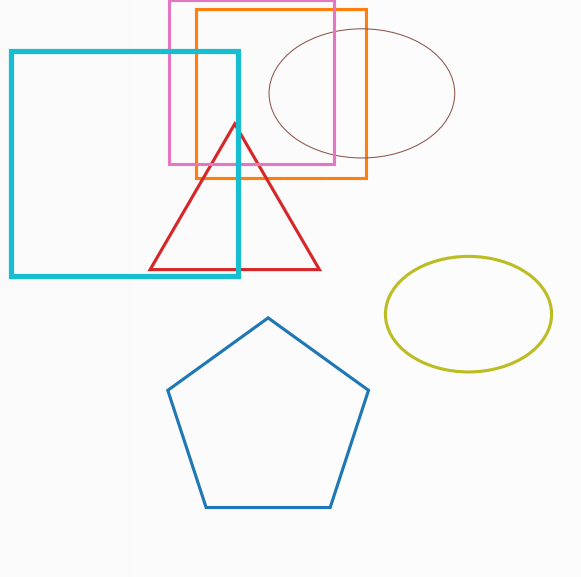[{"shape": "pentagon", "thickness": 1.5, "radius": 0.91, "center": [0.461, 0.267]}, {"shape": "square", "thickness": 1.5, "radius": 0.73, "center": [0.483, 0.837]}, {"shape": "triangle", "thickness": 1.5, "radius": 0.84, "center": [0.404, 0.616]}, {"shape": "oval", "thickness": 0.5, "radius": 0.8, "center": [0.623, 0.837]}, {"shape": "square", "thickness": 1.5, "radius": 0.71, "center": [0.432, 0.857]}, {"shape": "oval", "thickness": 1.5, "radius": 0.71, "center": [0.806, 0.455]}, {"shape": "square", "thickness": 2.5, "radius": 0.98, "center": [0.214, 0.716]}]